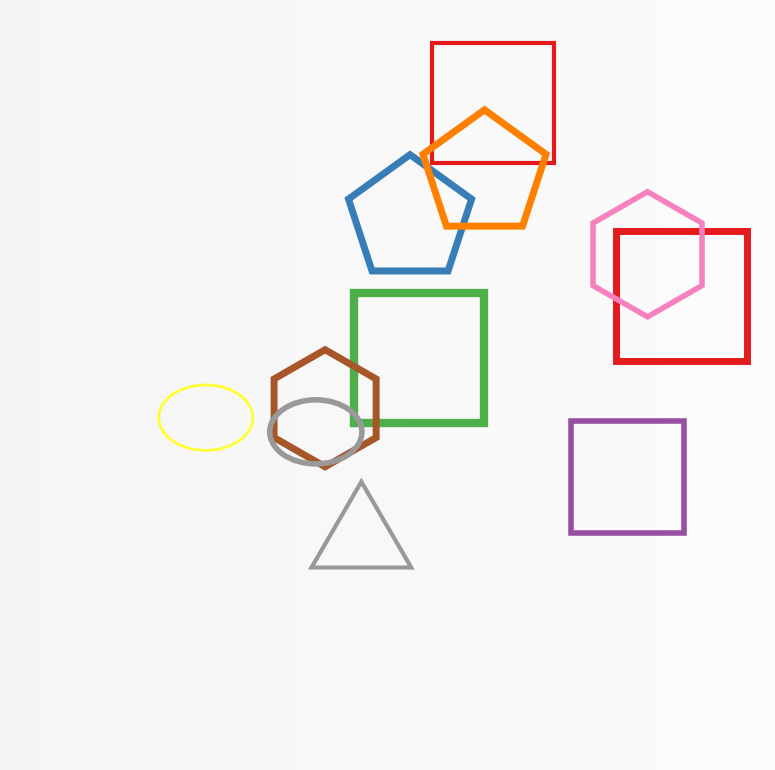[{"shape": "square", "thickness": 1.5, "radius": 0.39, "center": [0.636, 0.866]}, {"shape": "square", "thickness": 2.5, "radius": 0.42, "center": [0.879, 0.616]}, {"shape": "pentagon", "thickness": 2.5, "radius": 0.42, "center": [0.529, 0.716]}, {"shape": "square", "thickness": 3, "radius": 0.42, "center": [0.541, 0.535]}, {"shape": "square", "thickness": 2, "radius": 0.36, "center": [0.81, 0.381]}, {"shape": "pentagon", "thickness": 2.5, "radius": 0.42, "center": [0.625, 0.774]}, {"shape": "oval", "thickness": 1, "radius": 0.3, "center": [0.266, 0.458]}, {"shape": "hexagon", "thickness": 2.5, "radius": 0.38, "center": [0.419, 0.47]}, {"shape": "hexagon", "thickness": 2, "radius": 0.41, "center": [0.835, 0.67]}, {"shape": "triangle", "thickness": 1.5, "radius": 0.37, "center": [0.466, 0.3]}, {"shape": "oval", "thickness": 2, "radius": 0.3, "center": [0.408, 0.439]}]